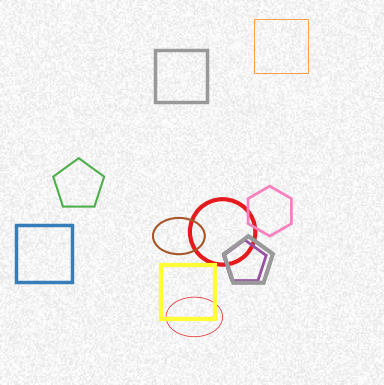[{"shape": "circle", "thickness": 3, "radius": 0.42, "center": [0.578, 0.398]}, {"shape": "oval", "thickness": 0.5, "radius": 0.37, "center": [0.505, 0.177]}, {"shape": "square", "thickness": 2.5, "radius": 0.36, "center": [0.113, 0.342]}, {"shape": "pentagon", "thickness": 1.5, "radius": 0.35, "center": [0.204, 0.52]}, {"shape": "pentagon", "thickness": 2, "radius": 0.29, "center": [0.636, 0.318]}, {"shape": "square", "thickness": 0.5, "radius": 0.35, "center": [0.73, 0.88]}, {"shape": "square", "thickness": 3, "radius": 0.35, "center": [0.488, 0.241]}, {"shape": "oval", "thickness": 1.5, "radius": 0.34, "center": [0.465, 0.387]}, {"shape": "hexagon", "thickness": 2, "radius": 0.32, "center": [0.701, 0.452]}, {"shape": "pentagon", "thickness": 3, "radius": 0.33, "center": [0.645, 0.32]}, {"shape": "square", "thickness": 2.5, "radius": 0.33, "center": [0.47, 0.803]}]